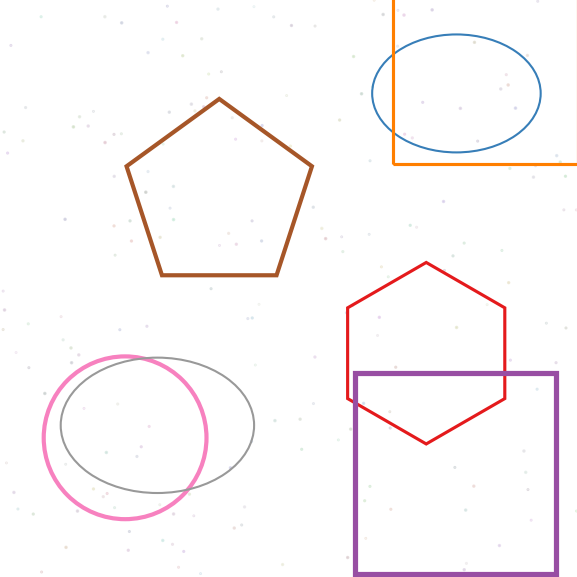[{"shape": "hexagon", "thickness": 1.5, "radius": 0.79, "center": [0.738, 0.388]}, {"shape": "oval", "thickness": 1, "radius": 0.73, "center": [0.79, 0.837]}, {"shape": "square", "thickness": 2.5, "radius": 0.87, "center": [0.789, 0.179]}, {"shape": "square", "thickness": 1.5, "radius": 0.8, "center": [0.841, 0.876]}, {"shape": "pentagon", "thickness": 2, "radius": 0.84, "center": [0.38, 0.659]}, {"shape": "circle", "thickness": 2, "radius": 0.7, "center": [0.217, 0.241]}, {"shape": "oval", "thickness": 1, "radius": 0.84, "center": [0.273, 0.263]}]